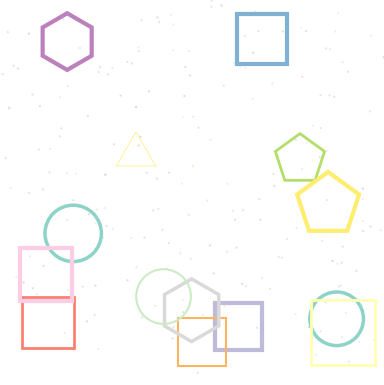[{"shape": "circle", "thickness": 2.5, "radius": 0.35, "center": [0.874, 0.172]}, {"shape": "circle", "thickness": 2.5, "radius": 0.37, "center": [0.19, 0.394]}, {"shape": "square", "thickness": 2, "radius": 0.42, "center": [0.891, 0.136]}, {"shape": "square", "thickness": 3, "radius": 0.31, "center": [0.62, 0.152]}, {"shape": "square", "thickness": 2, "radius": 0.33, "center": [0.125, 0.162]}, {"shape": "square", "thickness": 3, "radius": 0.33, "center": [0.681, 0.898]}, {"shape": "square", "thickness": 1.5, "radius": 0.31, "center": [0.524, 0.111]}, {"shape": "pentagon", "thickness": 2, "radius": 0.34, "center": [0.779, 0.586]}, {"shape": "square", "thickness": 3, "radius": 0.34, "center": [0.119, 0.287]}, {"shape": "hexagon", "thickness": 2.5, "radius": 0.41, "center": [0.498, 0.194]}, {"shape": "hexagon", "thickness": 3, "radius": 0.37, "center": [0.174, 0.892]}, {"shape": "circle", "thickness": 1.5, "radius": 0.36, "center": [0.425, 0.23]}, {"shape": "triangle", "thickness": 0.5, "radius": 0.3, "center": [0.353, 0.598]}, {"shape": "pentagon", "thickness": 3, "radius": 0.42, "center": [0.852, 0.469]}]